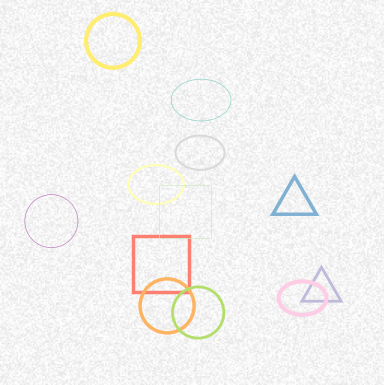[{"shape": "oval", "thickness": 0.5, "radius": 0.39, "center": [0.522, 0.74]}, {"shape": "oval", "thickness": 1.5, "radius": 0.36, "center": [0.405, 0.521]}, {"shape": "triangle", "thickness": 2, "radius": 0.29, "center": [0.835, 0.247]}, {"shape": "square", "thickness": 2.5, "radius": 0.37, "center": [0.418, 0.315]}, {"shape": "triangle", "thickness": 2.5, "radius": 0.33, "center": [0.765, 0.476]}, {"shape": "circle", "thickness": 2.5, "radius": 0.35, "center": [0.434, 0.205]}, {"shape": "circle", "thickness": 2, "radius": 0.33, "center": [0.515, 0.188]}, {"shape": "oval", "thickness": 3, "radius": 0.31, "center": [0.786, 0.226]}, {"shape": "oval", "thickness": 1.5, "radius": 0.32, "center": [0.52, 0.603]}, {"shape": "circle", "thickness": 0.5, "radius": 0.34, "center": [0.133, 0.426]}, {"shape": "square", "thickness": 0.5, "radius": 0.34, "center": [0.481, 0.451]}, {"shape": "circle", "thickness": 3, "radius": 0.35, "center": [0.294, 0.894]}]